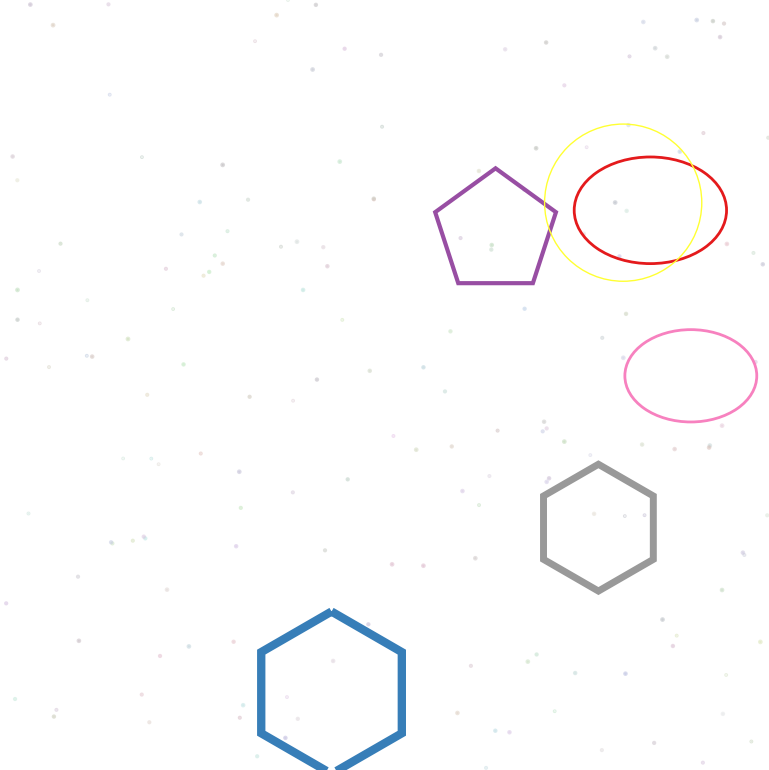[{"shape": "oval", "thickness": 1, "radius": 0.49, "center": [0.845, 0.727]}, {"shape": "hexagon", "thickness": 3, "radius": 0.53, "center": [0.431, 0.1]}, {"shape": "pentagon", "thickness": 1.5, "radius": 0.41, "center": [0.644, 0.699]}, {"shape": "circle", "thickness": 0.5, "radius": 0.51, "center": [0.809, 0.737]}, {"shape": "oval", "thickness": 1, "radius": 0.43, "center": [0.897, 0.512]}, {"shape": "hexagon", "thickness": 2.5, "radius": 0.41, "center": [0.777, 0.315]}]